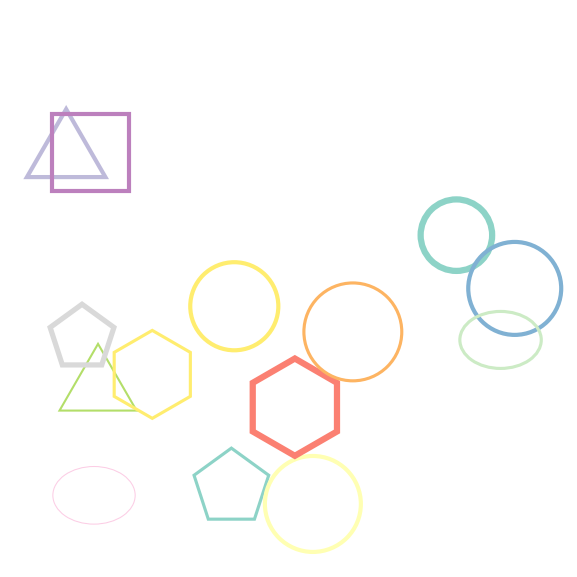[{"shape": "pentagon", "thickness": 1.5, "radius": 0.34, "center": [0.401, 0.155]}, {"shape": "circle", "thickness": 3, "radius": 0.31, "center": [0.79, 0.592]}, {"shape": "circle", "thickness": 2, "radius": 0.42, "center": [0.542, 0.126]}, {"shape": "triangle", "thickness": 2, "radius": 0.39, "center": [0.115, 0.732]}, {"shape": "hexagon", "thickness": 3, "radius": 0.42, "center": [0.511, 0.294]}, {"shape": "circle", "thickness": 2, "radius": 0.4, "center": [0.891, 0.5]}, {"shape": "circle", "thickness": 1.5, "radius": 0.42, "center": [0.611, 0.424]}, {"shape": "triangle", "thickness": 1, "radius": 0.39, "center": [0.17, 0.327]}, {"shape": "oval", "thickness": 0.5, "radius": 0.36, "center": [0.163, 0.141]}, {"shape": "pentagon", "thickness": 2.5, "radius": 0.29, "center": [0.142, 0.414]}, {"shape": "square", "thickness": 2, "radius": 0.33, "center": [0.156, 0.736]}, {"shape": "oval", "thickness": 1.5, "radius": 0.35, "center": [0.867, 0.411]}, {"shape": "hexagon", "thickness": 1.5, "radius": 0.38, "center": [0.264, 0.351]}, {"shape": "circle", "thickness": 2, "radius": 0.38, "center": [0.406, 0.469]}]